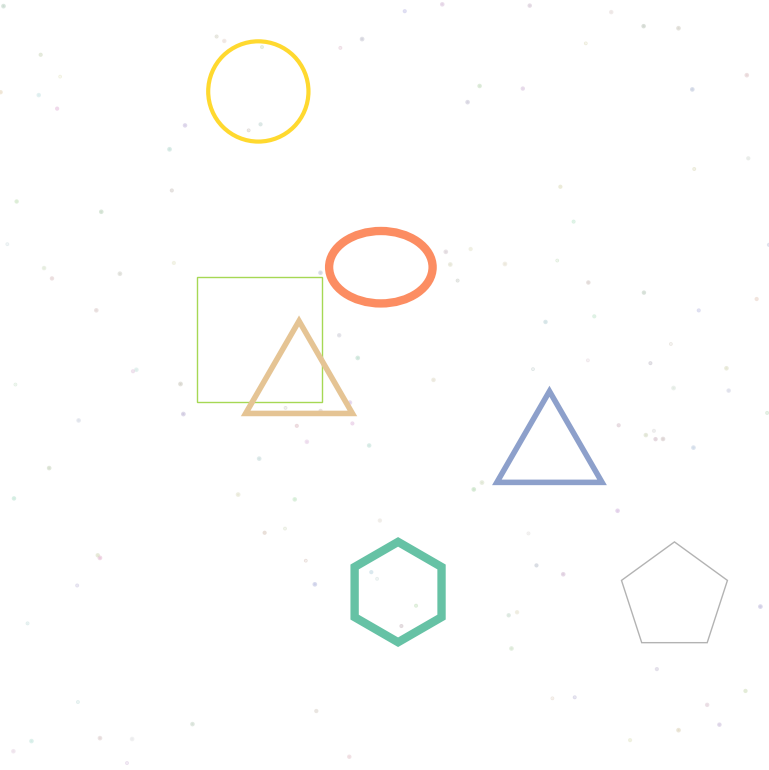[{"shape": "hexagon", "thickness": 3, "radius": 0.33, "center": [0.517, 0.231]}, {"shape": "oval", "thickness": 3, "radius": 0.34, "center": [0.495, 0.653]}, {"shape": "triangle", "thickness": 2, "radius": 0.39, "center": [0.714, 0.413]}, {"shape": "square", "thickness": 0.5, "radius": 0.41, "center": [0.337, 0.558]}, {"shape": "circle", "thickness": 1.5, "radius": 0.33, "center": [0.335, 0.881]}, {"shape": "triangle", "thickness": 2, "radius": 0.4, "center": [0.388, 0.503]}, {"shape": "pentagon", "thickness": 0.5, "radius": 0.36, "center": [0.876, 0.224]}]